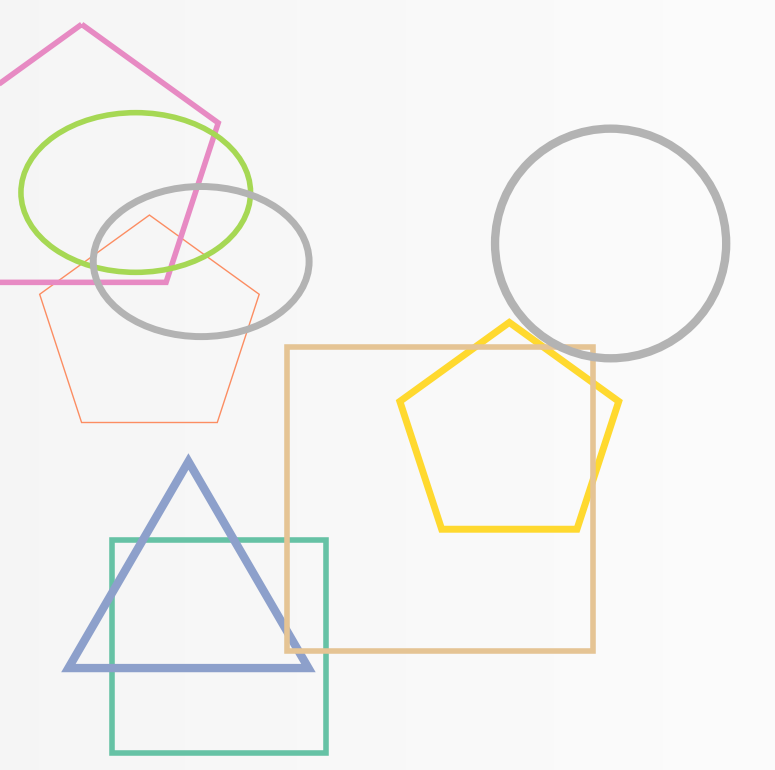[{"shape": "square", "thickness": 2, "radius": 0.69, "center": [0.282, 0.16]}, {"shape": "pentagon", "thickness": 0.5, "radius": 0.74, "center": [0.193, 0.572]}, {"shape": "triangle", "thickness": 3, "radius": 0.89, "center": [0.243, 0.222]}, {"shape": "pentagon", "thickness": 2, "radius": 0.93, "center": [0.105, 0.783]}, {"shape": "oval", "thickness": 2, "radius": 0.74, "center": [0.175, 0.75]}, {"shape": "pentagon", "thickness": 2.5, "radius": 0.74, "center": [0.657, 0.433]}, {"shape": "square", "thickness": 2, "radius": 0.99, "center": [0.568, 0.353]}, {"shape": "circle", "thickness": 3, "radius": 0.75, "center": [0.788, 0.684]}, {"shape": "oval", "thickness": 2.5, "radius": 0.7, "center": [0.26, 0.66]}]